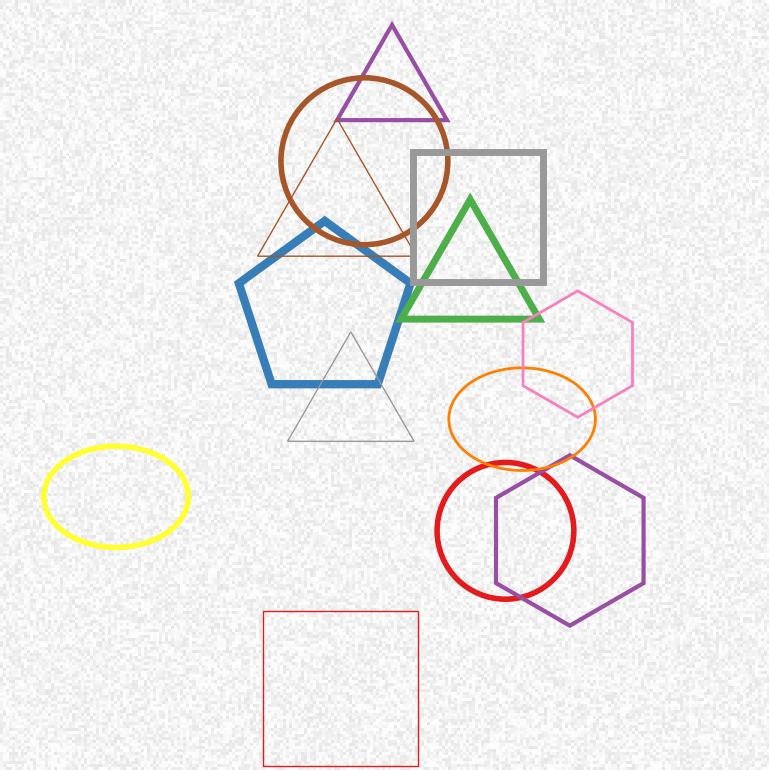[{"shape": "circle", "thickness": 2, "radius": 0.44, "center": [0.656, 0.311]}, {"shape": "square", "thickness": 0.5, "radius": 0.5, "center": [0.442, 0.106]}, {"shape": "pentagon", "thickness": 3, "radius": 0.59, "center": [0.422, 0.596]}, {"shape": "triangle", "thickness": 2.5, "radius": 0.52, "center": [0.611, 0.637]}, {"shape": "hexagon", "thickness": 1.5, "radius": 0.55, "center": [0.74, 0.298]}, {"shape": "triangle", "thickness": 1.5, "radius": 0.41, "center": [0.509, 0.885]}, {"shape": "oval", "thickness": 1, "radius": 0.48, "center": [0.678, 0.456]}, {"shape": "oval", "thickness": 2, "radius": 0.47, "center": [0.151, 0.355]}, {"shape": "triangle", "thickness": 0.5, "radius": 0.6, "center": [0.438, 0.727]}, {"shape": "circle", "thickness": 2, "radius": 0.54, "center": [0.473, 0.791]}, {"shape": "hexagon", "thickness": 1, "radius": 0.41, "center": [0.75, 0.54]}, {"shape": "square", "thickness": 2.5, "radius": 0.42, "center": [0.621, 0.718]}, {"shape": "triangle", "thickness": 0.5, "radius": 0.47, "center": [0.456, 0.474]}]